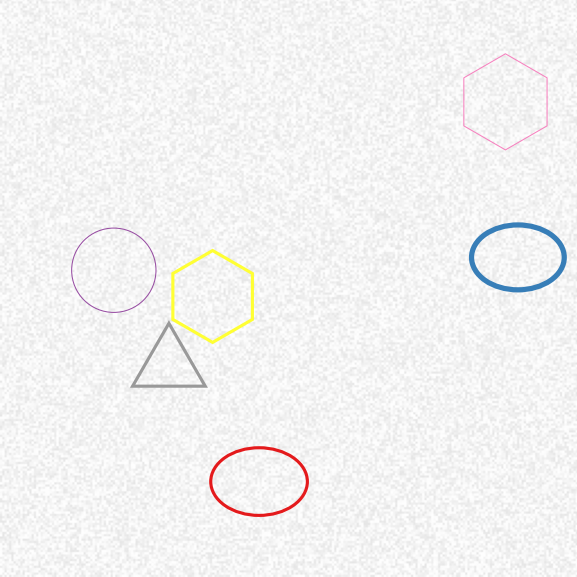[{"shape": "oval", "thickness": 1.5, "radius": 0.42, "center": [0.449, 0.165]}, {"shape": "oval", "thickness": 2.5, "radius": 0.4, "center": [0.897, 0.553]}, {"shape": "circle", "thickness": 0.5, "radius": 0.37, "center": [0.197, 0.531]}, {"shape": "hexagon", "thickness": 1.5, "radius": 0.4, "center": [0.368, 0.486]}, {"shape": "hexagon", "thickness": 0.5, "radius": 0.42, "center": [0.875, 0.823]}, {"shape": "triangle", "thickness": 1.5, "radius": 0.36, "center": [0.292, 0.367]}]